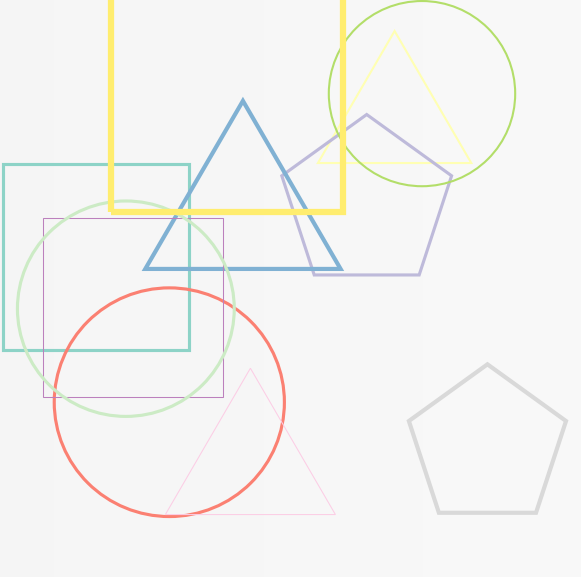[{"shape": "square", "thickness": 1.5, "radius": 0.8, "center": [0.166, 0.554]}, {"shape": "triangle", "thickness": 1, "radius": 0.76, "center": [0.679, 0.793]}, {"shape": "pentagon", "thickness": 1.5, "radius": 0.77, "center": [0.631, 0.647]}, {"shape": "circle", "thickness": 1.5, "radius": 0.99, "center": [0.291, 0.303]}, {"shape": "triangle", "thickness": 2, "radius": 0.97, "center": [0.418, 0.63]}, {"shape": "circle", "thickness": 1, "radius": 0.8, "center": [0.726, 0.837]}, {"shape": "triangle", "thickness": 0.5, "radius": 0.84, "center": [0.431, 0.193]}, {"shape": "pentagon", "thickness": 2, "radius": 0.71, "center": [0.839, 0.226]}, {"shape": "square", "thickness": 0.5, "radius": 0.77, "center": [0.229, 0.466]}, {"shape": "circle", "thickness": 1.5, "radius": 0.93, "center": [0.217, 0.465]}, {"shape": "square", "thickness": 3, "radius": 1.0, "center": [0.39, 0.831]}]